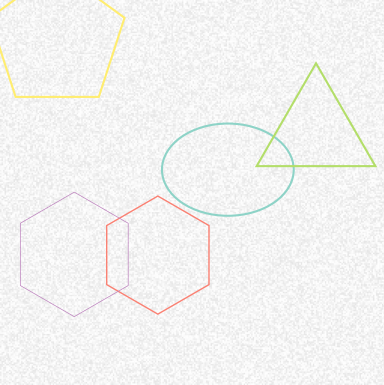[{"shape": "oval", "thickness": 1.5, "radius": 0.86, "center": [0.592, 0.559]}, {"shape": "hexagon", "thickness": 1, "radius": 0.77, "center": [0.41, 0.337]}, {"shape": "triangle", "thickness": 1.5, "radius": 0.89, "center": [0.821, 0.658]}, {"shape": "hexagon", "thickness": 0.5, "radius": 0.81, "center": [0.193, 0.339]}, {"shape": "pentagon", "thickness": 1.5, "radius": 0.92, "center": [0.149, 0.897]}]